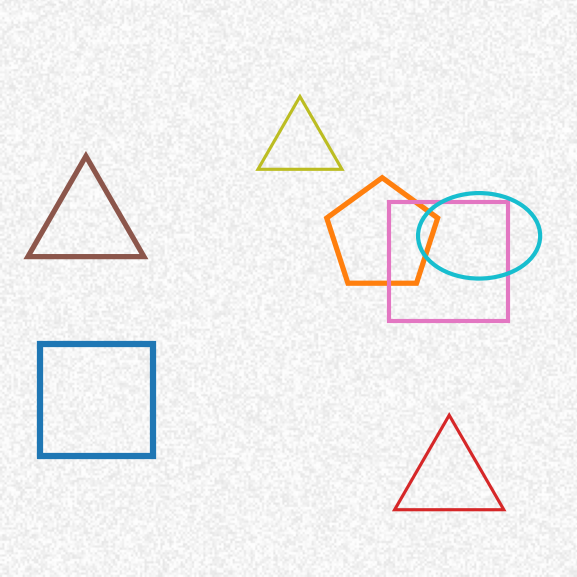[{"shape": "square", "thickness": 3, "radius": 0.49, "center": [0.167, 0.306]}, {"shape": "pentagon", "thickness": 2.5, "radius": 0.5, "center": [0.662, 0.59]}, {"shape": "triangle", "thickness": 1.5, "radius": 0.55, "center": [0.778, 0.171]}, {"shape": "triangle", "thickness": 2.5, "radius": 0.58, "center": [0.149, 0.613]}, {"shape": "square", "thickness": 2, "radius": 0.52, "center": [0.776, 0.547]}, {"shape": "triangle", "thickness": 1.5, "radius": 0.42, "center": [0.519, 0.748]}, {"shape": "oval", "thickness": 2, "radius": 0.53, "center": [0.83, 0.591]}]